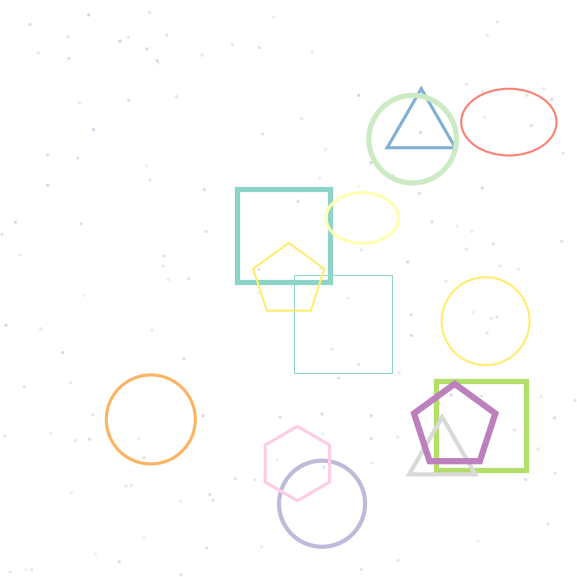[{"shape": "square", "thickness": 0.5, "radius": 0.42, "center": [0.594, 0.438]}, {"shape": "square", "thickness": 2.5, "radius": 0.4, "center": [0.491, 0.592]}, {"shape": "oval", "thickness": 1.5, "radius": 0.31, "center": [0.627, 0.622]}, {"shape": "circle", "thickness": 2, "radius": 0.37, "center": [0.558, 0.127]}, {"shape": "oval", "thickness": 1, "radius": 0.41, "center": [0.881, 0.788]}, {"shape": "triangle", "thickness": 1.5, "radius": 0.34, "center": [0.729, 0.777]}, {"shape": "circle", "thickness": 1.5, "radius": 0.39, "center": [0.261, 0.273]}, {"shape": "square", "thickness": 2.5, "radius": 0.39, "center": [0.833, 0.262]}, {"shape": "hexagon", "thickness": 1.5, "radius": 0.32, "center": [0.515, 0.196]}, {"shape": "triangle", "thickness": 2, "radius": 0.33, "center": [0.766, 0.211]}, {"shape": "pentagon", "thickness": 3, "radius": 0.37, "center": [0.787, 0.26]}, {"shape": "circle", "thickness": 2.5, "radius": 0.38, "center": [0.715, 0.758]}, {"shape": "pentagon", "thickness": 1, "radius": 0.32, "center": [0.5, 0.514]}, {"shape": "circle", "thickness": 1, "radius": 0.38, "center": [0.841, 0.443]}]